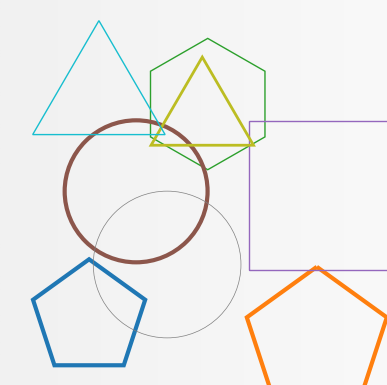[{"shape": "pentagon", "thickness": 3, "radius": 0.76, "center": [0.23, 0.174]}, {"shape": "pentagon", "thickness": 3, "radius": 0.95, "center": [0.818, 0.117]}, {"shape": "hexagon", "thickness": 1, "radius": 0.85, "center": [0.536, 0.73]}, {"shape": "square", "thickness": 1, "radius": 0.96, "center": [0.835, 0.493]}, {"shape": "circle", "thickness": 3, "radius": 0.92, "center": [0.351, 0.503]}, {"shape": "circle", "thickness": 0.5, "radius": 0.95, "center": [0.431, 0.313]}, {"shape": "triangle", "thickness": 2, "radius": 0.76, "center": [0.522, 0.699]}, {"shape": "triangle", "thickness": 1, "radius": 0.99, "center": [0.255, 0.749]}]